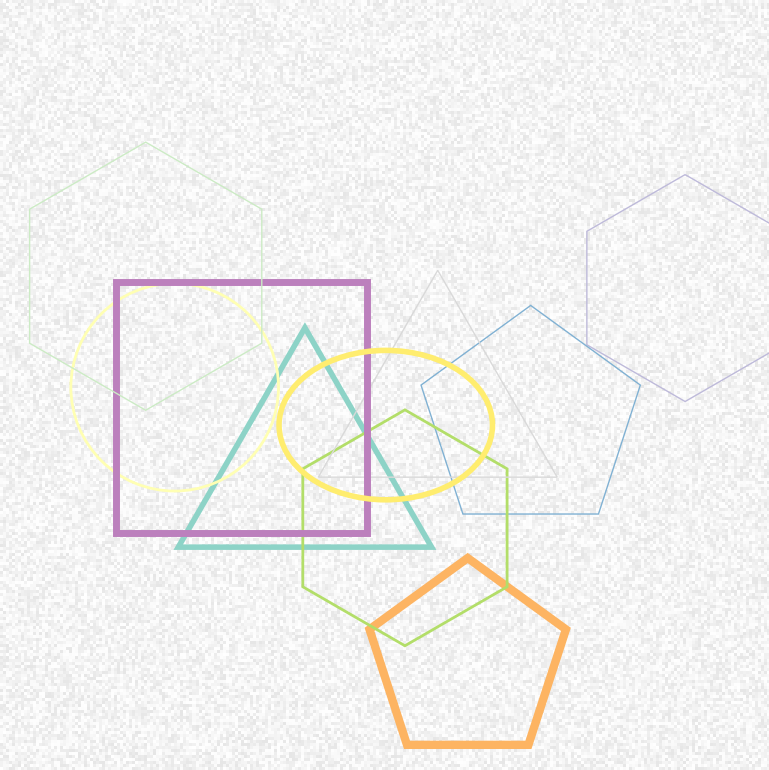[{"shape": "triangle", "thickness": 2, "radius": 0.95, "center": [0.396, 0.384]}, {"shape": "circle", "thickness": 1, "radius": 0.67, "center": [0.227, 0.497]}, {"shape": "hexagon", "thickness": 0.5, "radius": 0.74, "center": [0.89, 0.626]}, {"shape": "pentagon", "thickness": 0.5, "radius": 0.75, "center": [0.689, 0.454]}, {"shape": "pentagon", "thickness": 3, "radius": 0.67, "center": [0.607, 0.141]}, {"shape": "hexagon", "thickness": 1, "radius": 0.77, "center": [0.526, 0.315]}, {"shape": "triangle", "thickness": 0.5, "radius": 0.9, "center": [0.568, 0.47]}, {"shape": "square", "thickness": 2.5, "radius": 0.81, "center": [0.314, 0.471]}, {"shape": "hexagon", "thickness": 0.5, "radius": 0.87, "center": [0.189, 0.641]}, {"shape": "oval", "thickness": 2, "radius": 0.69, "center": [0.501, 0.448]}]